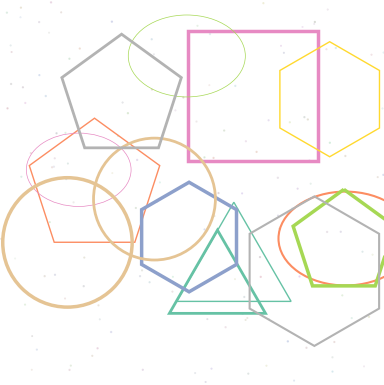[{"shape": "triangle", "thickness": 1, "radius": 0.86, "center": [0.607, 0.303]}, {"shape": "triangle", "thickness": 2, "radius": 0.72, "center": [0.565, 0.258]}, {"shape": "oval", "thickness": 1.5, "radius": 0.87, "center": [0.897, 0.38]}, {"shape": "pentagon", "thickness": 1, "radius": 0.89, "center": [0.245, 0.515]}, {"shape": "hexagon", "thickness": 2.5, "radius": 0.71, "center": [0.491, 0.384]}, {"shape": "square", "thickness": 2.5, "radius": 0.84, "center": [0.658, 0.75]}, {"shape": "oval", "thickness": 0.5, "radius": 0.68, "center": [0.204, 0.559]}, {"shape": "pentagon", "thickness": 2.5, "radius": 0.69, "center": [0.893, 0.37]}, {"shape": "oval", "thickness": 0.5, "radius": 0.76, "center": [0.485, 0.855]}, {"shape": "hexagon", "thickness": 1, "radius": 0.75, "center": [0.856, 0.742]}, {"shape": "circle", "thickness": 2.5, "radius": 0.84, "center": [0.175, 0.37]}, {"shape": "circle", "thickness": 2, "radius": 0.79, "center": [0.401, 0.483]}, {"shape": "hexagon", "thickness": 1.5, "radius": 0.97, "center": [0.817, 0.296]}, {"shape": "pentagon", "thickness": 2, "radius": 0.82, "center": [0.316, 0.748]}]